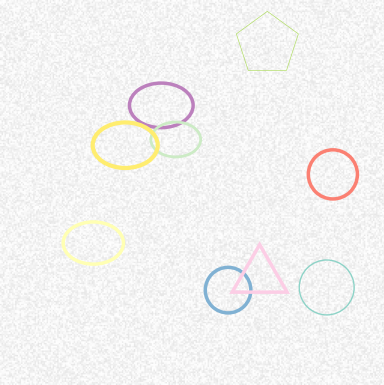[{"shape": "circle", "thickness": 1, "radius": 0.36, "center": [0.849, 0.253]}, {"shape": "oval", "thickness": 2.5, "radius": 0.39, "center": [0.242, 0.369]}, {"shape": "circle", "thickness": 2.5, "radius": 0.32, "center": [0.865, 0.547]}, {"shape": "circle", "thickness": 2.5, "radius": 0.3, "center": [0.592, 0.246]}, {"shape": "pentagon", "thickness": 0.5, "radius": 0.42, "center": [0.694, 0.886]}, {"shape": "triangle", "thickness": 2.5, "radius": 0.41, "center": [0.674, 0.282]}, {"shape": "oval", "thickness": 2.5, "radius": 0.41, "center": [0.419, 0.726]}, {"shape": "oval", "thickness": 2, "radius": 0.32, "center": [0.456, 0.638]}, {"shape": "oval", "thickness": 3, "radius": 0.42, "center": [0.325, 0.623]}]